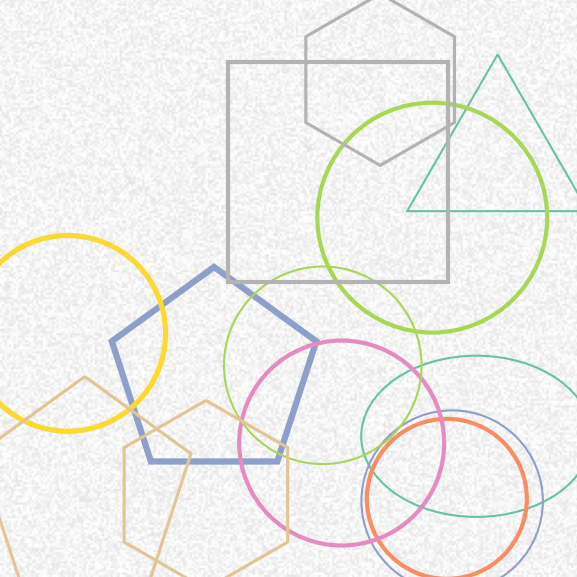[{"shape": "triangle", "thickness": 1, "radius": 0.9, "center": [0.862, 0.724]}, {"shape": "oval", "thickness": 1, "radius": 1.0, "center": [0.825, 0.244]}, {"shape": "circle", "thickness": 2, "radius": 0.69, "center": [0.774, 0.135]}, {"shape": "pentagon", "thickness": 3, "radius": 0.93, "center": [0.371, 0.351]}, {"shape": "circle", "thickness": 1, "radius": 0.79, "center": [0.783, 0.131]}, {"shape": "circle", "thickness": 2, "radius": 0.89, "center": [0.592, 0.232]}, {"shape": "circle", "thickness": 2, "radius": 1.0, "center": [0.749, 0.622]}, {"shape": "circle", "thickness": 1, "radius": 0.86, "center": [0.559, 0.367]}, {"shape": "circle", "thickness": 2.5, "radius": 0.85, "center": [0.117, 0.422]}, {"shape": "hexagon", "thickness": 1.5, "radius": 0.82, "center": [0.357, 0.142]}, {"shape": "pentagon", "thickness": 1.5, "radius": 0.97, "center": [0.147, 0.154]}, {"shape": "square", "thickness": 2, "radius": 0.95, "center": [0.585, 0.701]}, {"shape": "hexagon", "thickness": 1.5, "radius": 0.74, "center": [0.658, 0.861]}]